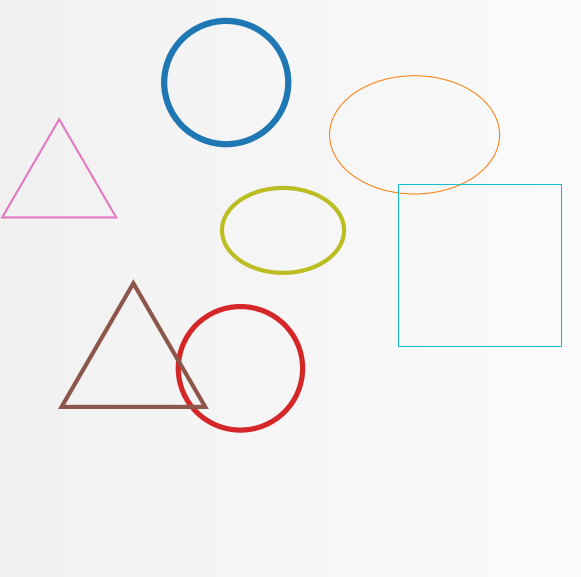[{"shape": "circle", "thickness": 3, "radius": 0.53, "center": [0.389, 0.856]}, {"shape": "oval", "thickness": 0.5, "radius": 0.73, "center": [0.713, 0.766]}, {"shape": "circle", "thickness": 2.5, "radius": 0.53, "center": [0.414, 0.361]}, {"shape": "triangle", "thickness": 2, "radius": 0.71, "center": [0.229, 0.366]}, {"shape": "triangle", "thickness": 1, "radius": 0.57, "center": [0.102, 0.679]}, {"shape": "oval", "thickness": 2, "radius": 0.53, "center": [0.487, 0.6]}, {"shape": "square", "thickness": 0.5, "radius": 0.7, "center": [0.824, 0.54]}]